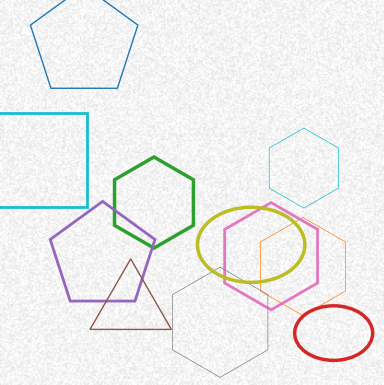[{"shape": "pentagon", "thickness": 1, "radius": 0.73, "center": [0.219, 0.889]}, {"shape": "hexagon", "thickness": 0.5, "radius": 0.64, "center": [0.787, 0.308]}, {"shape": "hexagon", "thickness": 2.5, "radius": 0.59, "center": [0.4, 0.474]}, {"shape": "oval", "thickness": 2.5, "radius": 0.51, "center": [0.867, 0.135]}, {"shape": "pentagon", "thickness": 2, "radius": 0.72, "center": [0.266, 0.334]}, {"shape": "triangle", "thickness": 1, "radius": 0.61, "center": [0.34, 0.205]}, {"shape": "hexagon", "thickness": 2, "radius": 0.7, "center": [0.704, 0.334]}, {"shape": "hexagon", "thickness": 0.5, "radius": 0.72, "center": [0.572, 0.163]}, {"shape": "oval", "thickness": 2.5, "radius": 0.7, "center": [0.652, 0.364]}, {"shape": "hexagon", "thickness": 0.5, "radius": 0.52, "center": [0.789, 0.563]}, {"shape": "square", "thickness": 2, "radius": 0.61, "center": [0.104, 0.585]}]